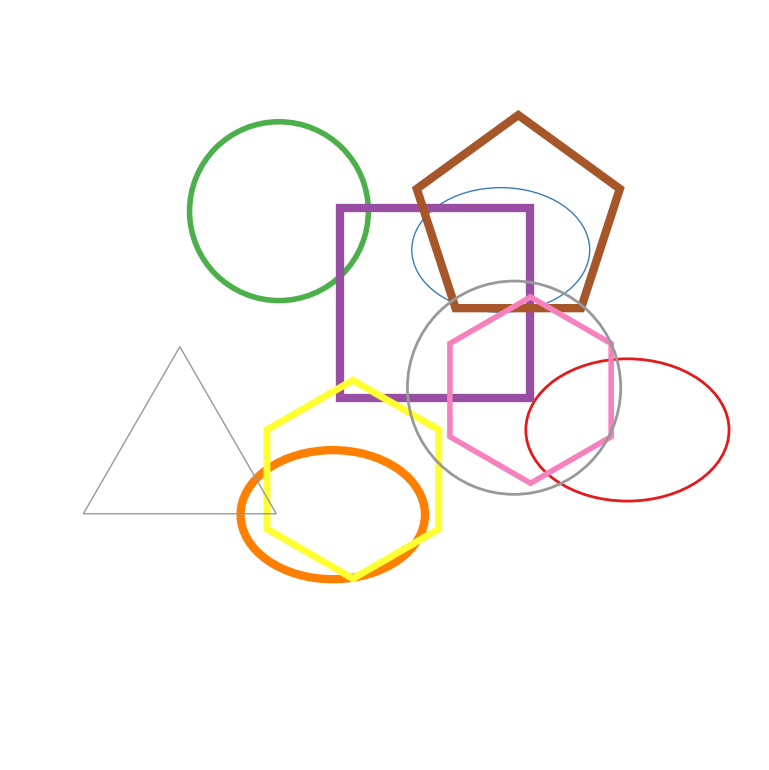[{"shape": "oval", "thickness": 1, "radius": 0.66, "center": [0.815, 0.442]}, {"shape": "oval", "thickness": 0.5, "radius": 0.58, "center": [0.65, 0.675]}, {"shape": "circle", "thickness": 2, "radius": 0.58, "center": [0.362, 0.726]}, {"shape": "square", "thickness": 3, "radius": 0.62, "center": [0.565, 0.607]}, {"shape": "oval", "thickness": 3, "radius": 0.6, "center": [0.432, 0.332]}, {"shape": "hexagon", "thickness": 2.5, "radius": 0.64, "center": [0.458, 0.377]}, {"shape": "pentagon", "thickness": 3, "radius": 0.69, "center": [0.673, 0.712]}, {"shape": "hexagon", "thickness": 2, "radius": 0.6, "center": [0.689, 0.493]}, {"shape": "triangle", "thickness": 0.5, "radius": 0.72, "center": [0.234, 0.405]}, {"shape": "circle", "thickness": 1, "radius": 0.69, "center": [0.668, 0.496]}]